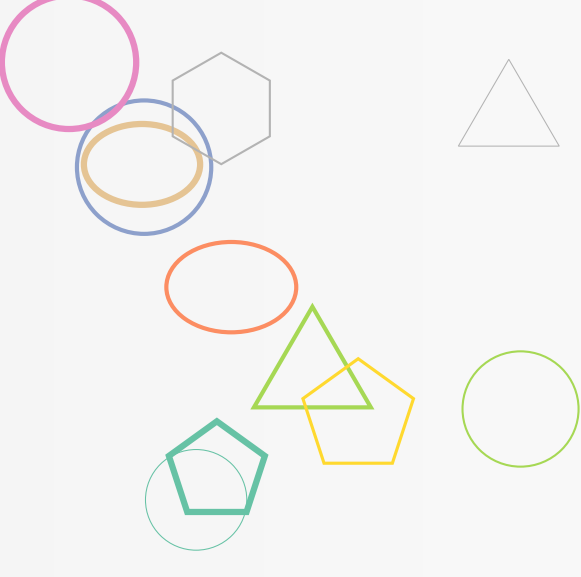[{"shape": "circle", "thickness": 0.5, "radius": 0.44, "center": [0.337, 0.134]}, {"shape": "pentagon", "thickness": 3, "radius": 0.43, "center": [0.373, 0.183]}, {"shape": "oval", "thickness": 2, "radius": 0.56, "center": [0.398, 0.502]}, {"shape": "circle", "thickness": 2, "radius": 0.58, "center": [0.248, 0.71]}, {"shape": "circle", "thickness": 3, "radius": 0.58, "center": [0.119, 0.891]}, {"shape": "triangle", "thickness": 2, "radius": 0.58, "center": [0.537, 0.352]}, {"shape": "circle", "thickness": 1, "radius": 0.5, "center": [0.896, 0.291]}, {"shape": "pentagon", "thickness": 1.5, "radius": 0.5, "center": [0.616, 0.278]}, {"shape": "oval", "thickness": 3, "radius": 0.5, "center": [0.244, 0.714]}, {"shape": "hexagon", "thickness": 1, "radius": 0.48, "center": [0.381, 0.811]}, {"shape": "triangle", "thickness": 0.5, "radius": 0.5, "center": [0.875, 0.796]}]